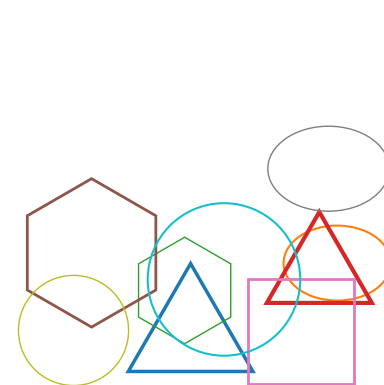[{"shape": "triangle", "thickness": 2.5, "radius": 0.93, "center": [0.495, 0.129]}, {"shape": "oval", "thickness": 1.5, "radius": 0.7, "center": [0.876, 0.317]}, {"shape": "hexagon", "thickness": 1, "radius": 0.69, "center": [0.48, 0.246]}, {"shape": "triangle", "thickness": 3, "radius": 0.79, "center": [0.829, 0.292]}, {"shape": "hexagon", "thickness": 2, "radius": 0.96, "center": [0.238, 0.343]}, {"shape": "square", "thickness": 2, "radius": 0.68, "center": [0.782, 0.139]}, {"shape": "oval", "thickness": 1, "radius": 0.79, "center": [0.853, 0.562]}, {"shape": "circle", "thickness": 1, "radius": 0.72, "center": [0.191, 0.142]}, {"shape": "circle", "thickness": 1.5, "radius": 0.99, "center": [0.582, 0.274]}]